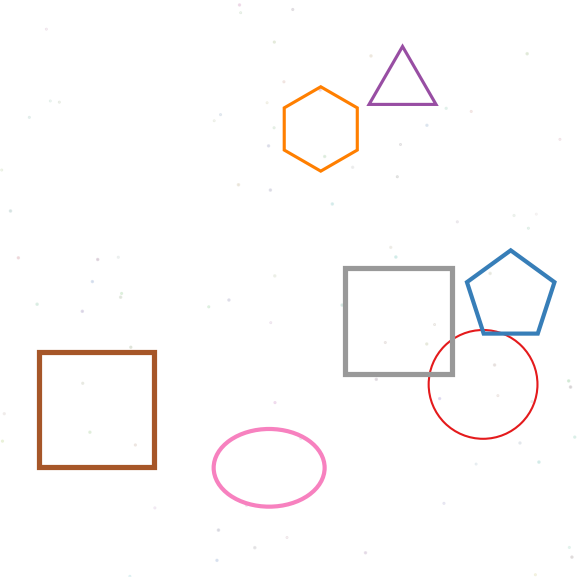[{"shape": "circle", "thickness": 1, "radius": 0.47, "center": [0.836, 0.334]}, {"shape": "pentagon", "thickness": 2, "radius": 0.4, "center": [0.884, 0.486]}, {"shape": "triangle", "thickness": 1.5, "radius": 0.33, "center": [0.697, 0.852]}, {"shape": "hexagon", "thickness": 1.5, "radius": 0.37, "center": [0.555, 0.776]}, {"shape": "square", "thickness": 2.5, "radius": 0.5, "center": [0.167, 0.289]}, {"shape": "oval", "thickness": 2, "radius": 0.48, "center": [0.466, 0.189]}, {"shape": "square", "thickness": 2.5, "radius": 0.46, "center": [0.69, 0.443]}]